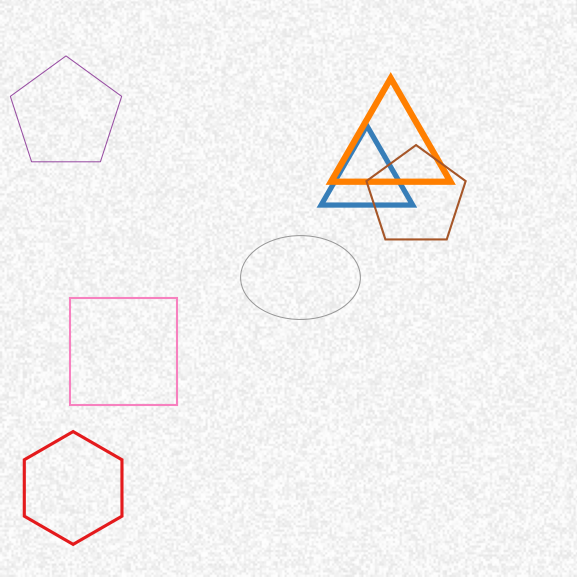[{"shape": "hexagon", "thickness": 1.5, "radius": 0.49, "center": [0.127, 0.154]}, {"shape": "triangle", "thickness": 2.5, "radius": 0.46, "center": [0.635, 0.69]}, {"shape": "pentagon", "thickness": 0.5, "radius": 0.51, "center": [0.114, 0.801]}, {"shape": "triangle", "thickness": 3, "radius": 0.6, "center": [0.677, 0.744]}, {"shape": "pentagon", "thickness": 1, "radius": 0.45, "center": [0.72, 0.658]}, {"shape": "square", "thickness": 1, "radius": 0.46, "center": [0.215, 0.391]}, {"shape": "oval", "thickness": 0.5, "radius": 0.52, "center": [0.52, 0.519]}]